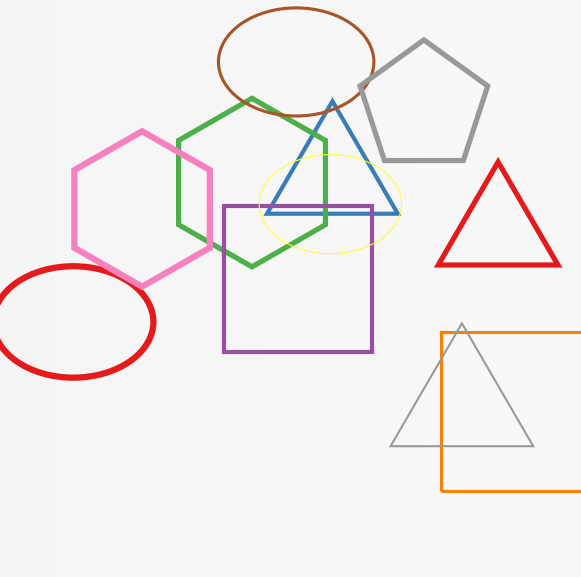[{"shape": "triangle", "thickness": 2.5, "radius": 0.59, "center": [0.857, 0.6]}, {"shape": "oval", "thickness": 3, "radius": 0.69, "center": [0.126, 0.442]}, {"shape": "triangle", "thickness": 2, "radius": 0.65, "center": [0.572, 0.694]}, {"shape": "hexagon", "thickness": 2.5, "radius": 0.73, "center": [0.434, 0.683]}, {"shape": "square", "thickness": 2, "radius": 0.64, "center": [0.513, 0.516]}, {"shape": "square", "thickness": 1.5, "radius": 0.69, "center": [0.896, 0.286]}, {"shape": "oval", "thickness": 0.5, "radius": 0.61, "center": [0.568, 0.646]}, {"shape": "oval", "thickness": 1.5, "radius": 0.67, "center": [0.51, 0.892]}, {"shape": "hexagon", "thickness": 3, "radius": 0.67, "center": [0.244, 0.637]}, {"shape": "pentagon", "thickness": 2.5, "radius": 0.58, "center": [0.729, 0.815]}, {"shape": "triangle", "thickness": 1, "radius": 0.71, "center": [0.795, 0.297]}]